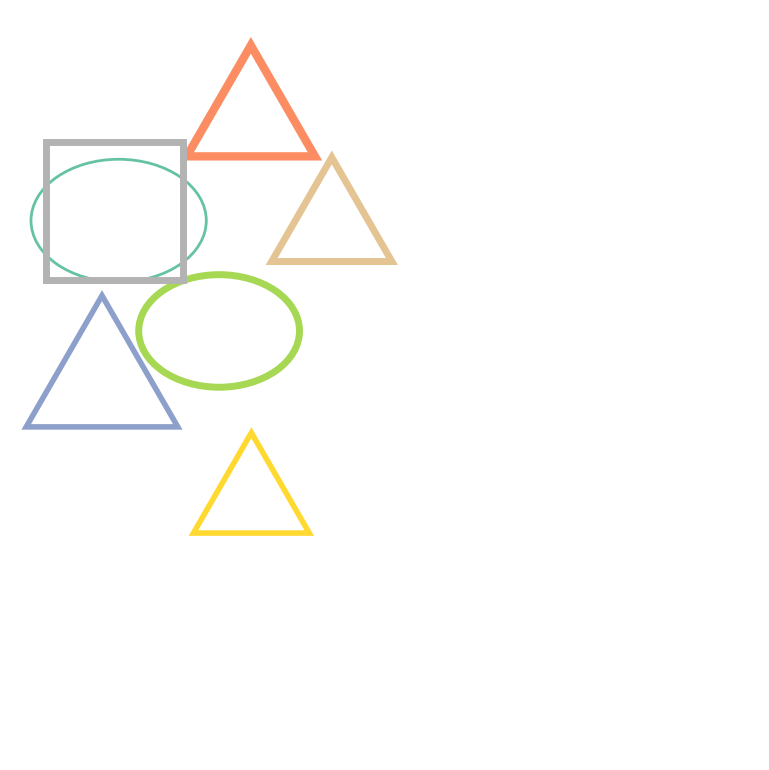[{"shape": "oval", "thickness": 1, "radius": 0.57, "center": [0.154, 0.713]}, {"shape": "triangle", "thickness": 3, "radius": 0.48, "center": [0.326, 0.845]}, {"shape": "triangle", "thickness": 2, "radius": 0.57, "center": [0.132, 0.502]}, {"shape": "oval", "thickness": 2.5, "radius": 0.52, "center": [0.285, 0.57]}, {"shape": "triangle", "thickness": 2, "radius": 0.43, "center": [0.326, 0.351]}, {"shape": "triangle", "thickness": 2.5, "radius": 0.45, "center": [0.431, 0.705]}, {"shape": "square", "thickness": 2.5, "radius": 0.45, "center": [0.149, 0.726]}]